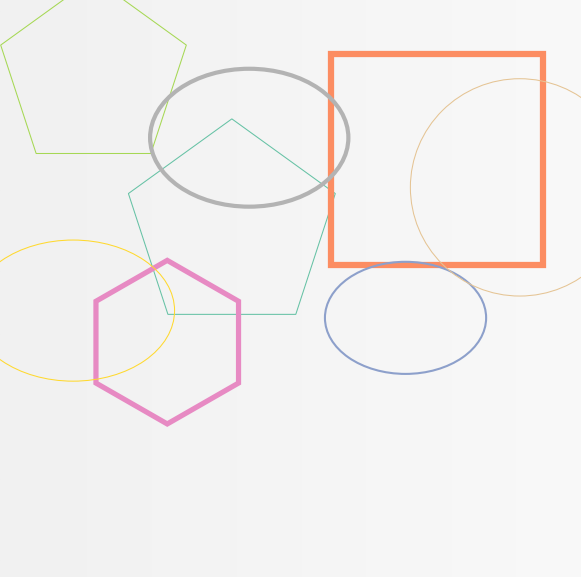[{"shape": "pentagon", "thickness": 0.5, "radius": 0.94, "center": [0.399, 0.606]}, {"shape": "square", "thickness": 3, "radius": 0.91, "center": [0.752, 0.723]}, {"shape": "oval", "thickness": 1, "radius": 0.69, "center": [0.698, 0.449]}, {"shape": "hexagon", "thickness": 2.5, "radius": 0.71, "center": [0.288, 0.407]}, {"shape": "pentagon", "thickness": 0.5, "radius": 0.84, "center": [0.161, 0.869]}, {"shape": "oval", "thickness": 0.5, "radius": 0.87, "center": [0.126, 0.461]}, {"shape": "circle", "thickness": 0.5, "radius": 0.94, "center": [0.894, 0.675]}, {"shape": "oval", "thickness": 2, "radius": 0.85, "center": [0.429, 0.761]}]